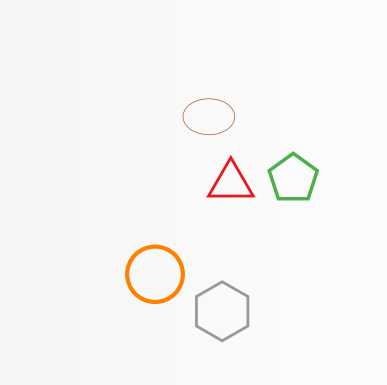[{"shape": "triangle", "thickness": 2, "radius": 0.33, "center": [0.596, 0.524]}, {"shape": "pentagon", "thickness": 2.5, "radius": 0.33, "center": [0.757, 0.537]}, {"shape": "circle", "thickness": 3, "radius": 0.36, "center": [0.4, 0.288]}, {"shape": "oval", "thickness": 0.5, "radius": 0.33, "center": [0.539, 0.697]}, {"shape": "hexagon", "thickness": 2, "radius": 0.38, "center": [0.573, 0.191]}]